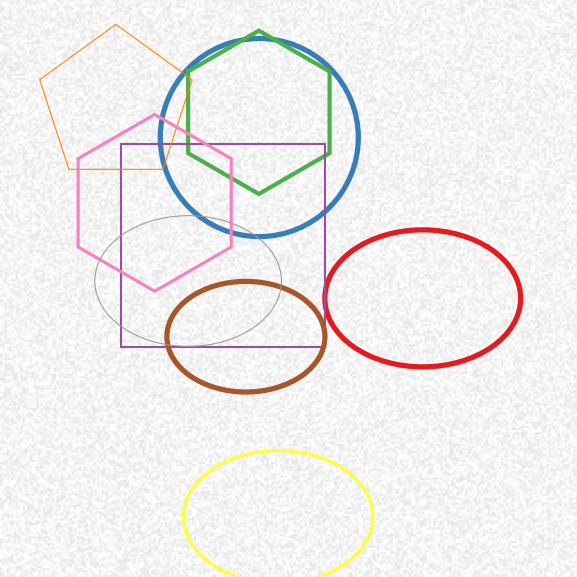[{"shape": "oval", "thickness": 2.5, "radius": 0.85, "center": [0.732, 0.483]}, {"shape": "circle", "thickness": 2.5, "radius": 0.86, "center": [0.449, 0.761]}, {"shape": "hexagon", "thickness": 2, "radius": 0.71, "center": [0.448, 0.805]}, {"shape": "square", "thickness": 1, "radius": 0.88, "center": [0.386, 0.574]}, {"shape": "pentagon", "thickness": 0.5, "radius": 0.69, "center": [0.201, 0.818]}, {"shape": "oval", "thickness": 1.5, "radius": 0.82, "center": [0.482, 0.104]}, {"shape": "oval", "thickness": 2.5, "radius": 0.68, "center": [0.426, 0.416]}, {"shape": "hexagon", "thickness": 1.5, "radius": 0.77, "center": [0.268, 0.648]}, {"shape": "oval", "thickness": 0.5, "radius": 0.81, "center": [0.326, 0.513]}]